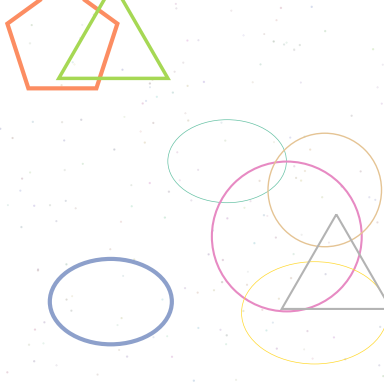[{"shape": "oval", "thickness": 0.5, "radius": 0.77, "center": [0.59, 0.581]}, {"shape": "pentagon", "thickness": 3, "radius": 0.75, "center": [0.162, 0.892]}, {"shape": "oval", "thickness": 3, "radius": 0.79, "center": [0.288, 0.217]}, {"shape": "circle", "thickness": 1.5, "radius": 0.97, "center": [0.745, 0.386]}, {"shape": "triangle", "thickness": 2.5, "radius": 0.82, "center": [0.294, 0.878]}, {"shape": "oval", "thickness": 0.5, "radius": 0.95, "center": [0.817, 0.187]}, {"shape": "circle", "thickness": 1, "radius": 0.74, "center": [0.844, 0.507]}, {"shape": "triangle", "thickness": 1.5, "radius": 0.82, "center": [0.874, 0.279]}]